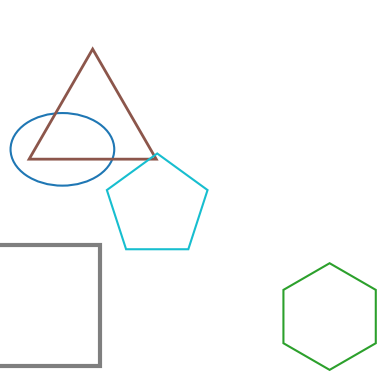[{"shape": "oval", "thickness": 1.5, "radius": 0.67, "center": [0.162, 0.612]}, {"shape": "hexagon", "thickness": 1.5, "radius": 0.69, "center": [0.856, 0.178]}, {"shape": "triangle", "thickness": 2, "radius": 0.95, "center": [0.241, 0.682]}, {"shape": "square", "thickness": 3, "radius": 0.78, "center": [0.102, 0.206]}, {"shape": "pentagon", "thickness": 1.5, "radius": 0.69, "center": [0.408, 0.464]}]